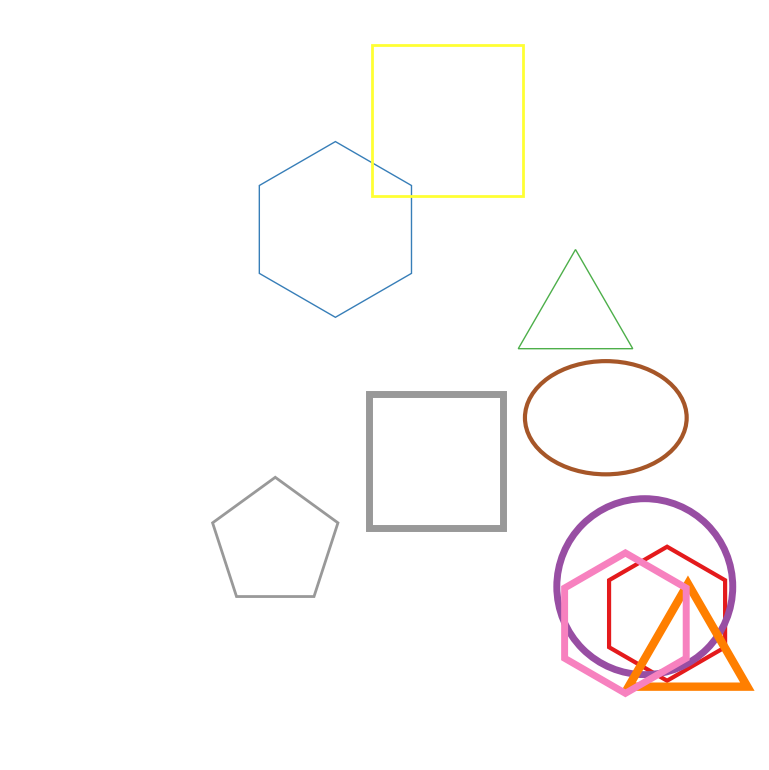[{"shape": "hexagon", "thickness": 1.5, "radius": 0.44, "center": [0.866, 0.203]}, {"shape": "hexagon", "thickness": 0.5, "radius": 0.57, "center": [0.436, 0.702]}, {"shape": "triangle", "thickness": 0.5, "radius": 0.43, "center": [0.747, 0.59]}, {"shape": "circle", "thickness": 2.5, "radius": 0.57, "center": [0.837, 0.238]}, {"shape": "triangle", "thickness": 3, "radius": 0.45, "center": [0.893, 0.153]}, {"shape": "square", "thickness": 1, "radius": 0.49, "center": [0.581, 0.843]}, {"shape": "oval", "thickness": 1.5, "radius": 0.53, "center": [0.787, 0.457]}, {"shape": "hexagon", "thickness": 2.5, "radius": 0.46, "center": [0.812, 0.191]}, {"shape": "pentagon", "thickness": 1, "radius": 0.43, "center": [0.357, 0.295]}, {"shape": "square", "thickness": 2.5, "radius": 0.44, "center": [0.567, 0.401]}]